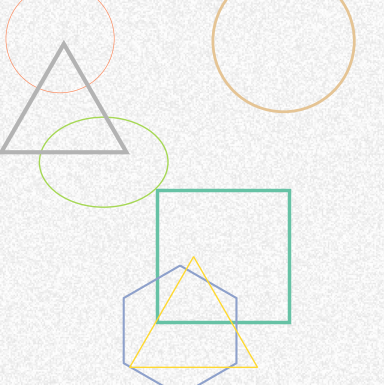[{"shape": "square", "thickness": 2.5, "radius": 0.86, "center": [0.578, 0.336]}, {"shape": "circle", "thickness": 0.5, "radius": 0.7, "center": [0.156, 0.9]}, {"shape": "hexagon", "thickness": 1.5, "radius": 0.85, "center": [0.468, 0.141]}, {"shape": "oval", "thickness": 1, "radius": 0.84, "center": [0.269, 0.579]}, {"shape": "triangle", "thickness": 1, "radius": 0.96, "center": [0.503, 0.142]}, {"shape": "circle", "thickness": 2, "radius": 0.92, "center": [0.737, 0.893]}, {"shape": "triangle", "thickness": 3, "radius": 0.94, "center": [0.166, 0.698]}]